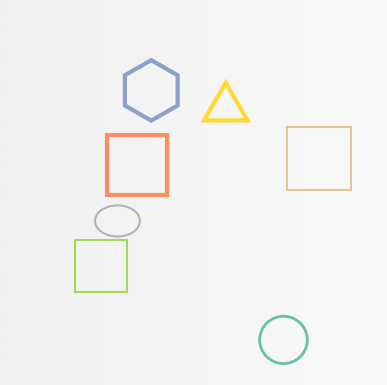[{"shape": "circle", "thickness": 2, "radius": 0.31, "center": [0.732, 0.117]}, {"shape": "square", "thickness": 3, "radius": 0.39, "center": [0.353, 0.572]}, {"shape": "hexagon", "thickness": 3, "radius": 0.39, "center": [0.39, 0.765]}, {"shape": "square", "thickness": 1.5, "radius": 0.33, "center": [0.261, 0.309]}, {"shape": "triangle", "thickness": 3, "radius": 0.32, "center": [0.583, 0.72]}, {"shape": "square", "thickness": 1.5, "radius": 0.41, "center": [0.823, 0.588]}, {"shape": "oval", "thickness": 1.5, "radius": 0.29, "center": [0.303, 0.426]}]